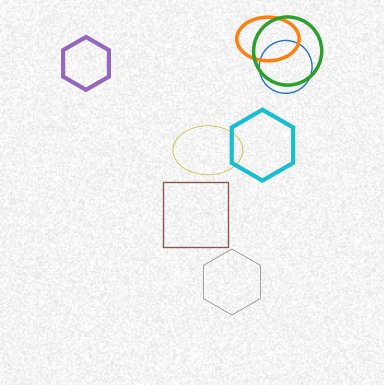[{"shape": "circle", "thickness": 1, "radius": 0.34, "center": [0.742, 0.826]}, {"shape": "oval", "thickness": 2.5, "radius": 0.4, "center": [0.696, 0.899]}, {"shape": "circle", "thickness": 2.5, "radius": 0.44, "center": [0.747, 0.867]}, {"shape": "hexagon", "thickness": 3, "radius": 0.34, "center": [0.223, 0.835]}, {"shape": "square", "thickness": 1, "radius": 0.42, "center": [0.509, 0.444]}, {"shape": "hexagon", "thickness": 0.5, "radius": 0.43, "center": [0.602, 0.268]}, {"shape": "oval", "thickness": 0.5, "radius": 0.45, "center": [0.54, 0.61]}, {"shape": "hexagon", "thickness": 3, "radius": 0.46, "center": [0.682, 0.623]}]